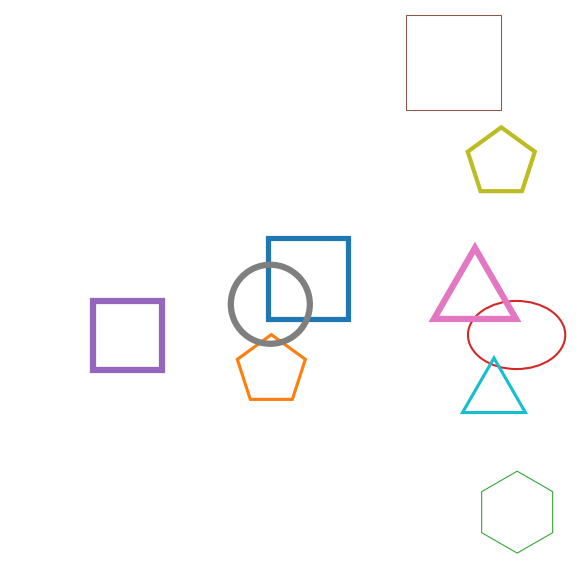[{"shape": "square", "thickness": 2.5, "radius": 0.35, "center": [0.534, 0.517]}, {"shape": "pentagon", "thickness": 1.5, "radius": 0.31, "center": [0.47, 0.358]}, {"shape": "hexagon", "thickness": 0.5, "radius": 0.35, "center": [0.896, 0.112]}, {"shape": "oval", "thickness": 1, "radius": 0.42, "center": [0.895, 0.419]}, {"shape": "square", "thickness": 3, "radius": 0.3, "center": [0.22, 0.418]}, {"shape": "square", "thickness": 0.5, "radius": 0.41, "center": [0.785, 0.891]}, {"shape": "triangle", "thickness": 3, "radius": 0.41, "center": [0.822, 0.488]}, {"shape": "circle", "thickness": 3, "radius": 0.34, "center": [0.468, 0.472]}, {"shape": "pentagon", "thickness": 2, "radius": 0.31, "center": [0.868, 0.718]}, {"shape": "triangle", "thickness": 1.5, "radius": 0.31, "center": [0.855, 0.316]}]